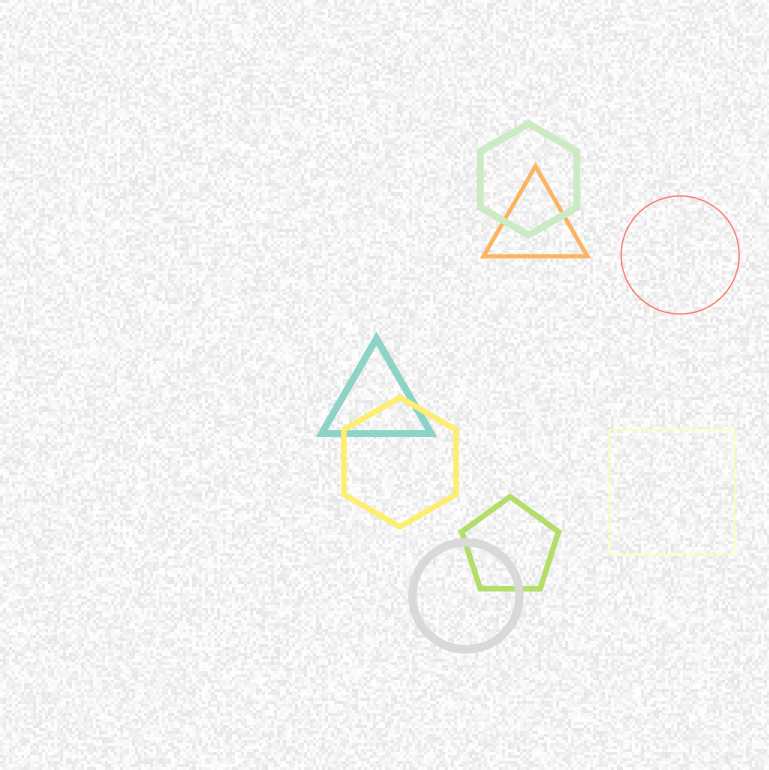[{"shape": "triangle", "thickness": 2.5, "radius": 0.41, "center": [0.489, 0.478]}, {"shape": "square", "thickness": 0.5, "radius": 0.41, "center": [0.872, 0.362]}, {"shape": "circle", "thickness": 0.5, "radius": 0.38, "center": [0.883, 0.669]}, {"shape": "triangle", "thickness": 1.5, "radius": 0.39, "center": [0.695, 0.706]}, {"shape": "pentagon", "thickness": 2, "radius": 0.33, "center": [0.663, 0.289]}, {"shape": "circle", "thickness": 3, "radius": 0.35, "center": [0.605, 0.226]}, {"shape": "hexagon", "thickness": 2.5, "radius": 0.36, "center": [0.686, 0.767]}, {"shape": "hexagon", "thickness": 2, "radius": 0.42, "center": [0.519, 0.4]}]